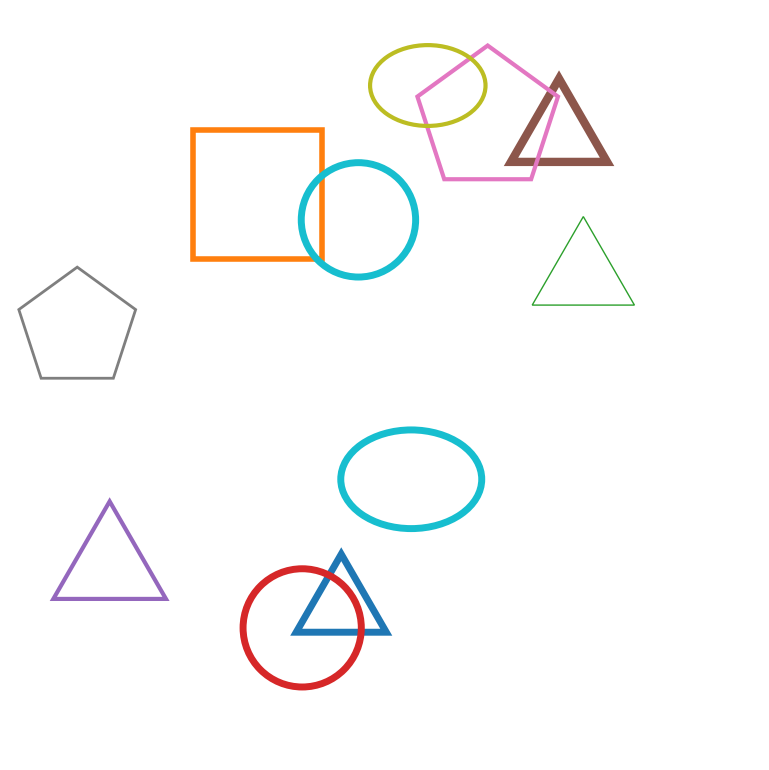[{"shape": "triangle", "thickness": 2.5, "radius": 0.34, "center": [0.443, 0.213]}, {"shape": "square", "thickness": 2, "radius": 0.42, "center": [0.335, 0.747]}, {"shape": "triangle", "thickness": 0.5, "radius": 0.38, "center": [0.758, 0.642]}, {"shape": "circle", "thickness": 2.5, "radius": 0.38, "center": [0.392, 0.185]}, {"shape": "triangle", "thickness": 1.5, "radius": 0.42, "center": [0.142, 0.264]}, {"shape": "triangle", "thickness": 3, "radius": 0.36, "center": [0.726, 0.826]}, {"shape": "pentagon", "thickness": 1.5, "radius": 0.48, "center": [0.633, 0.845]}, {"shape": "pentagon", "thickness": 1, "radius": 0.4, "center": [0.1, 0.573]}, {"shape": "oval", "thickness": 1.5, "radius": 0.37, "center": [0.556, 0.889]}, {"shape": "circle", "thickness": 2.5, "radius": 0.37, "center": [0.466, 0.714]}, {"shape": "oval", "thickness": 2.5, "radius": 0.46, "center": [0.534, 0.378]}]